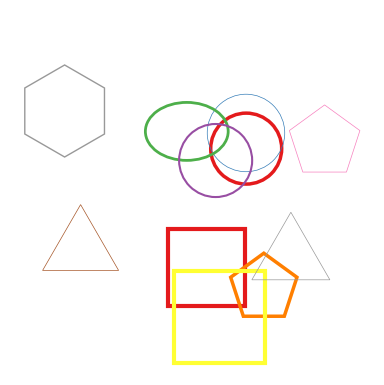[{"shape": "square", "thickness": 3, "radius": 0.5, "center": [0.537, 0.305]}, {"shape": "circle", "thickness": 2.5, "radius": 0.46, "center": [0.639, 0.614]}, {"shape": "circle", "thickness": 0.5, "radius": 0.5, "center": [0.639, 0.655]}, {"shape": "oval", "thickness": 2, "radius": 0.54, "center": [0.485, 0.659]}, {"shape": "circle", "thickness": 1.5, "radius": 0.47, "center": [0.56, 0.583]}, {"shape": "pentagon", "thickness": 2.5, "radius": 0.45, "center": [0.685, 0.252]}, {"shape": "square", "thickness": 3, "radius": 0.59, "center": [0.57, 0.177]}, {"shape": "triangle", "thickness": 0.5, "radius": 0.57, "center": [0.209, 0.355]}, {"shape": "pentagon", "thickness": 0.5, "radius": 0.48, "center": [0.843, 0.631]}, {"shape": "hexagon", "thickness": 1, "radius": 0.6, "center": [0.168, 0.712]}, {"shape": "triangle", "thickness": 0.5, "radius": 0.58, "center": [0.756, 0.332]}]